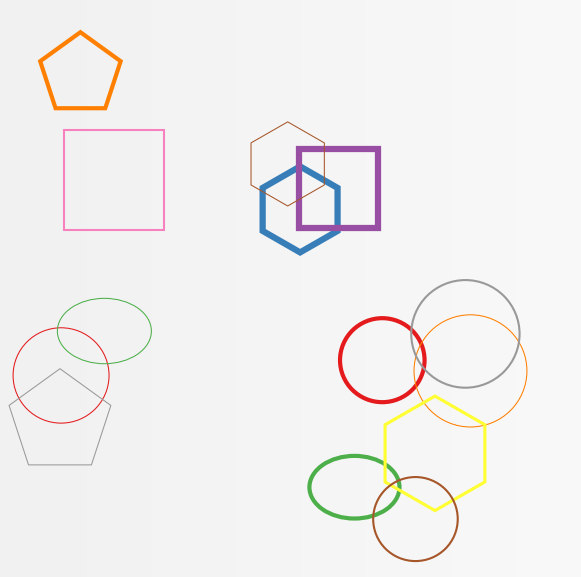[{"shape": "circle", "thickness": 2, "radius": 0.36, "center": [0.658, 0.375]}, {"shape": "circle", "thickness": 0.5, "radius": 0.41, "center": [0.105, 0.349]}, {"shape": "hexagon", "thickness": 3, "radius": 0.37, "center": [0.516, 0.637]}, {"shape": "oval", "thickness": 2, "radius": 0.39, "center": [0.61, 0.155]}, {"shape": "oval", "thickness": 0.5, "radius": 0.4, "center": [0.18, 0.426]}, {"shape": "square", "thickness": 3, "radius": 0.34, "center": [0.582, 0.673]}, {"shape": "circle", "thickness": 0.5, "radius": 0.49, "center": [0.809, 0.357]}, {"shape": "pentagon", "thickness": 2, "radius": 0.36, "center": [0.138, 0.871]}, {"shape": "hexagon", "thickness": 1.5, "radius": 0.5, "center": [0.748, 0.214]}, {"shape": "hexagon", "thickness": 0.5, "radius": 0.36, "center": [0.495, 0.715]}, {"shape": "circle", "thickness": 1, "radius": 0.36, "center": [0.715, 0.1]}, {"shape": "square", "thickness": 1, "radius": 0.43, "center": [0.196, 0.687]}, {"shape": "circle", "thickness": 1, "radius": 0.47, "center": [0.801, 0.421]}, {"shape": "pentagon", "thickness": 0.5, "radius": 0.46, "center": [0.103, 0.269]}]